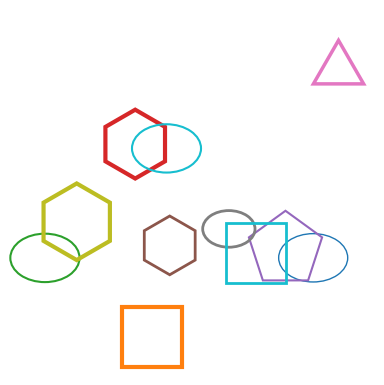[{"shape": "oval", "thickness": 1, "radius": 0.45, "center": [0.813, 0.33]}, {"shape": "square", "thickness": 3, "radius": 0.39, "center": [0.394, 0.124]}, {"shape": "oval", "thickness": 1.5, "radius": 0.45, "center": [0.117, 0.33]}, {"shape": "hexagon", "thickness": 3, "radius": 0.45, "center": [0.351, 0.626]}, {"shape": "pentagon", "thickness": 1.5, "radius": 0.5, "center": [0.742, 0.353]}, {"shape": "hexagon", "thickness": 2, "radius": 0.38, "center": [0.441, 0.363]}, {"shape": "triangle", "thickness": 2.5, "radius": 0.38, "center": [0.879, 0.82]}, {"shape": "oval", "thickness": 2, "radius": 0.34, "center": [0.594, 0.405]}, {"shape": "hexagon", "thickness": 3, "radius": 0.5, "center": [0.199, 0.424]}, {"shape": "oval", "thickness": 1.5, "radius": 0.45, "center": [0.432, 0.615]}, {"shape": "square", "thickness": 2, "radius": 0.39, "center": [0.664, 0.343]}]